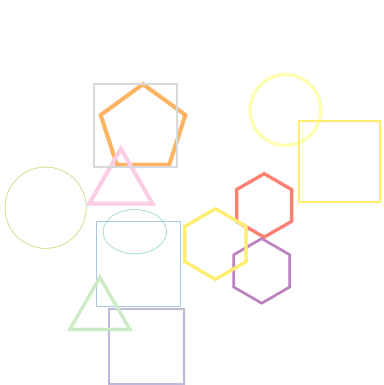[{"shape": "oval", "thickness": 0.5, "radius": 0.41, "center": [0.35, 0.398]}, {"shape": "circle", "thickness": 2.5, "radius": 0.46, "center": [0.741, 0.714]}, {"shape": "square", "thickness": 1.5, "radius": 0.49, "center": [0.381, 0.101]}, {"shape": "hexagon", "thickness": 2.5, "radius": 0.41, "center": [0.686, 0.466]}, {"shape": "square", "thickness": 0.5, "radius": 0.55, "center": [0.359, 0.316]}, {"shape": "pentagon", "thickness": 3, "radius": 0.58, "center": [0.371, 0.666]}, {"shape": "circle", "thickness": 0.5, "radius": 0.53, "center": [0.118, 0.46]}, {"shape": "triangle", "thickness": 3, "radius": 0.48, "center": [0.314, 0.518]}, {"shape": "square", "thickness": 1.5, "radius": 0.54, "center": [0.352, 0.674]}, {"shape": "hexagon", "thickness": 2, "radius": 0.42, "center": [0.68, 0.296]}, {"shape": "triangle", "thickness": 2.5, "radius": 0.45, "center": [0.259, 0.189]}, {"shape": "square", "thickness": 1.5, "radius": 0.53, "center": [0.881, 0.581]}, {"shape": "hexagon", "thickness": 2.5, "radius": 0.46, "center": [0.56, 0.366]}]